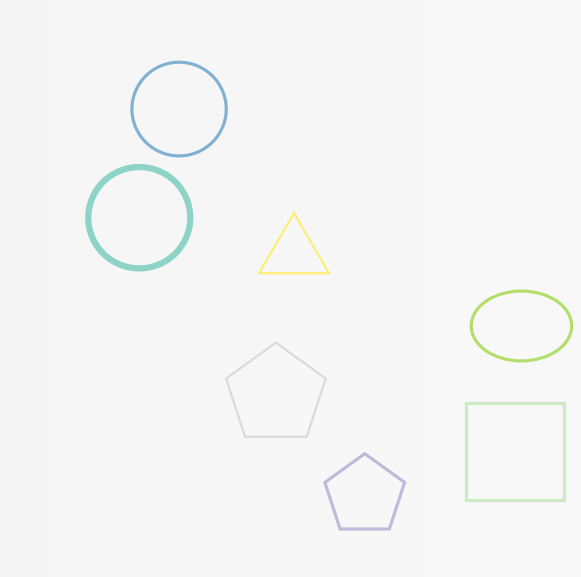[{"shape": "circle", "thickness": 3, "radius": 0.44, "center": [0.24, 0.622]}, {"shape": "pentagon", "thickness": 1.5, "radius": 0.36, "center": [0.628, 0.141]}, {"shape": "circle", "thickness": 1.5, "radius": 0.41, "center": [0.308, 0.81]}, {"shape": "oval", "thickness": 1.5, "radius": 0.43, "center": [0.897, 0.435]}, {"shape": "pentagon", "thickness": 1, "radius": 0.45, "center": [0.475, 0.316]}, {"shape": "square", "thickness": 1.5, "radius": 0.42, "center": [0.887, 0.217]}, {"shape": "triangle", "thickness": 1, "radius": 0.35, "center": [0.506, 0.561]}]